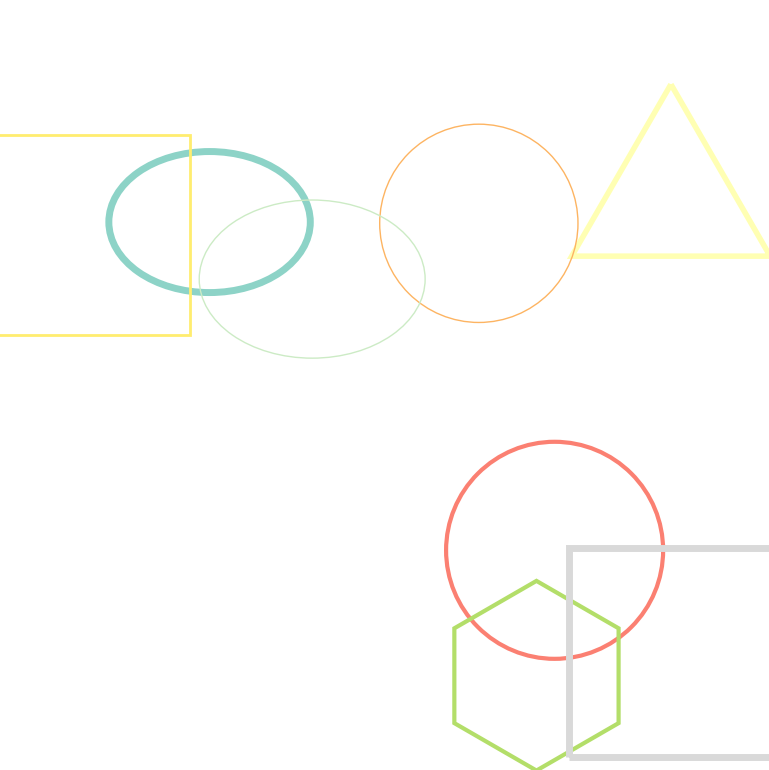[{"shape": "oval", "thickness": 2.5, "radius": 0.65, "center": [0.272, 0.712]}, {"shape": "triangle", "thickness": 2, "radius": 0.74, "center": [0.871, 0.742]}, {"shape": "circle", "thickness": 1.5, "radius": 0.7, "center": [0.72, 0.285]}, {"shape": "circle", "thickness": 0.5, "radius": 0.64, "center": [0.622, 0.71]}, {"shape": "hexagon", "thickness": 1.5, "radius": 0.62, "center": [0.697, 0.122]}, {"shape": "square", "thickness": 2.5, "radius": 0.68, "center": [0.875, 0.152]}, {"shape": "oval", "thickness": 0.5, "radius": 0.73, "center": [0.405, 0.638]}, {"shape": "square", "thickness": 1, "radius": 0.65, "center": [0.118, 0.695]}]